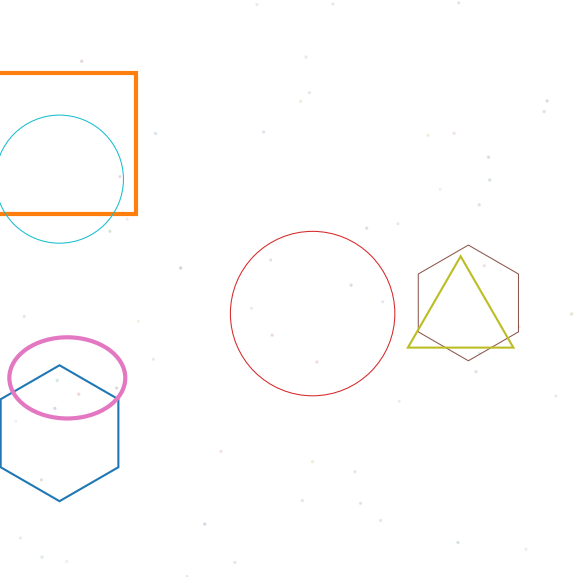[{"shape": "hexagon", "thickness": 1, "radius": 0.59, "center": [0.103, 0.249]}, {"shape": "square", "thickness": 2, "radius": 0.61, "center": [0.113, 0.75]}, {"shape": "circle", "thickness": 0.5, "radius": 0.71, "center": [0.541, 0.456]}, {"shape": "hexagon", "thickness": 0.5, "radius": 0.5, "center": [0.811, 0.475]}, {"shape": "oval", "thickness": 2, "radius": 0.5, "center": [0.117, 0.345]}, {"shape": "triangle", "thickness": 1, "radius": 0.53, "center": [0.798, 0.45]}, {"shape": "circle", "thickness": 0.5, "radius": 0.55, "center": [0.103, 0.689]}]